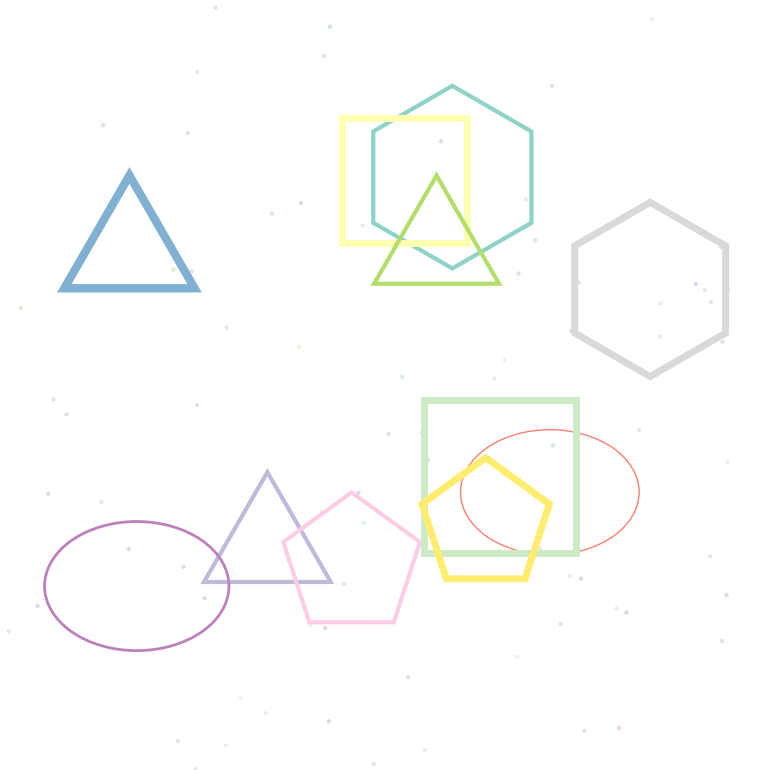[{"shape": "hexagon", "thickness": 1.5, "radius": 0.59, "center": [0.587, 0.77]}, {"shape": "square", "thickness": 2.5, "radius": 0.4, "center": [0.526, 0.766]}, {"shape": "triangle", "thickness": 1.5, "radius": 0.48, "center": [0.347, 0.292]}, {"shape": "oval", "thickness": 0.5, "radius": 0.58, "center": [0.714, 0.361]}, {"shape": "triangle", "thickness": 3, "radius": 0.49, "center": [0.168, 0.674]}, {"shape": "triangle", "thickness": 1.5, "radius": 0.47, "center": [0.567, 0.678]}, {"shape": "pentagon", "thickness": 1.5, "radius": 0.47, "center": [0.457, 0.267]}, {"shape": "hexagon", "thickness": 2.5, "radius": 0.57, "center": [0.844, 0.624]}, {"shape": "oval", "thickness": 1, "radius": 0.6, "center": [0.178, 0.239]}, {"shape": "square", "thickness": 2.5, "radius": 0.5, "center": [0.649, 0.382]}, {"shape": "pentagon", "thickness": 2.5, "radius": 0.43, "center": [0.631, 0.319]}]